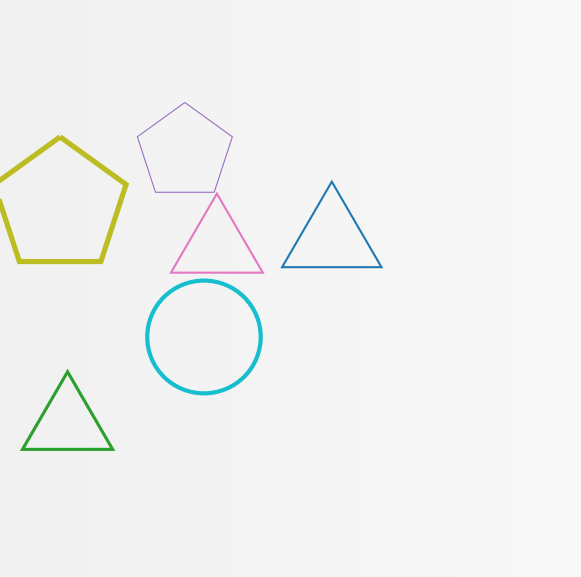[{"shape": "triangle", "thickness": 1, "radius": 0.49, "center": [0.571, 0.586]}, {"shape": "triangle", "thickness": 1.5, "radius": 0.45, "center": [0.116, 0.266]}, {"shape": "pentagon", "thickness": 0.5, "radius": 0.43, "center": [0.318, 0.736]}, {"shape": "triangle", "thickness": 1, "radius": 0.46, "center": [0.373, 0.573]}, {"shape": "pentagon", "thickness": 2.5, "radius": 0.6, "center": [0.103, 0.643]}, {"shape": "circle", "thickness": 2, "radius": 0.49, "center": [0.351, 0.416]}]